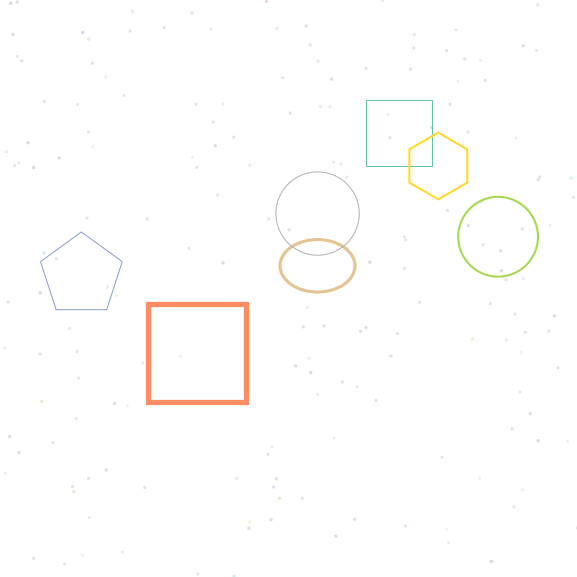[{"shape": "square", "thickness": 0.5, "radius": 0.29, "center": [0.691, 0.769]}, {"shape": "square", "thickness": 2.5, "radius": 0.42, "center": [0.341, 0.388]}, {"shape": "pentagon", "thickness": 0.5, "radius": 0.37, "center": [0.141, 0.523]}, {"shape": "circle", "thickness": 1, "radius": 0.35, "center": [0.863, 0.589]}, {"shape": "hexagon", "thickness": 1, "radius": 0.29, "center": [0.759, 0.712]}, {"shape": "oval", "thickness": 1.5, "radius": 0.32, "center": [0.55, 0.539]}, {"shape": "circle", "thickness": 0.5, "radius": 0.36, "center": [0.55, 0.629]}]